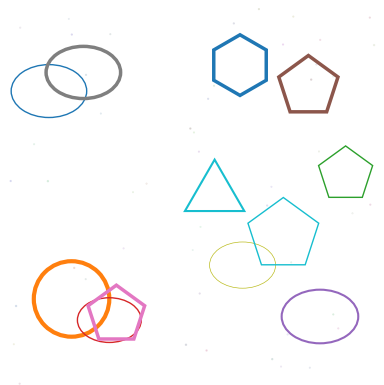[{"shape": "oval", "thickness": 1, "radius": 0.49, "center": [0.127, 0.763]}, {"shape": "hexagon", "thickness": 2.5, "radius": 0.39, "center": [0.623, 0.831]}, {"shape": "circle", "thickness": 3, "radius": 0.49, "center": [0.186, 0.224]}, {"shape": "pentagon", "thickness": 1, "radius": 0.37, "center": [0.898, 0.547]}, {"shape": "oval", "thickness": 1, "radius": 0.41, "center": [0.284, 0.169]}, {"shape": "oval", "thickness": 1.5, "radius": 0.5, "center": [0.831, 0.178]}, {"shape": "pentagon", "thickness": 2.5, "radius": 0.4, "center": [0.801, 0.775]}, {"shape": "pentagon", "thickness": 2.5, "radius": 0.39, "center": [0.302, 0.182]}, {"shape": "oval", "thickness": 2.5, "radius": 0.48, "center": [0.216, 0.812]}, {"shape": "oval", "thickness": 0.5, "radius": 0.43, "center": [0.63, 0.311]}, {"shape": "pentagon", "thickness": 1, "radius": 0.48, "center": [0.736, 0.39]}, {"shape": "triangle", "thickness": 1.5, "radius": 0.45, "center": [0.557, 0.496]}]